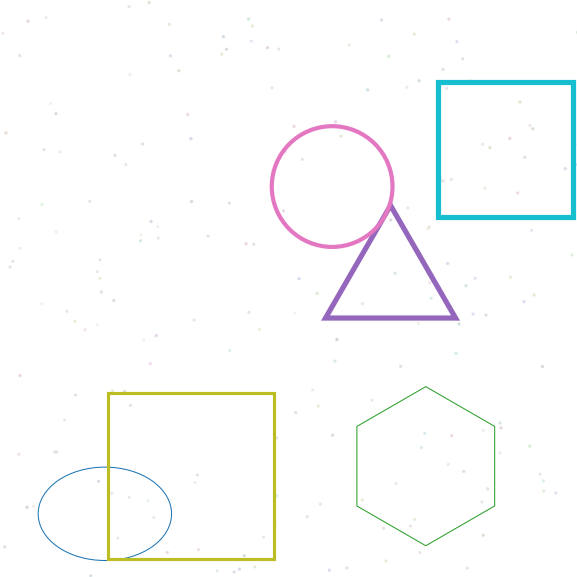[{"shape": "oval", "thickness": 0.5, "radius": 0.58, "center": [0.182, 0.109]}, {"shape": "hexagon", "thickness": 0.5, "radius": 0.69, "center": [0.737, 0.192]}, {"shape": "triangle", "thickness": 2.5, "radius": 0.65, "center": [0.676, 0.513]}, {"shape": "circle", "thickness": 2, "radius": 0.52, "center": [0.575, 0.676]}, {"shape": "square", "thickness": 1.5, "radius": 0.72, "center": [0.331, 0.175]}, {"shape": "square", "thickness": 2.5, "radius": 0.59, "center": [0.876, 0.74]}]